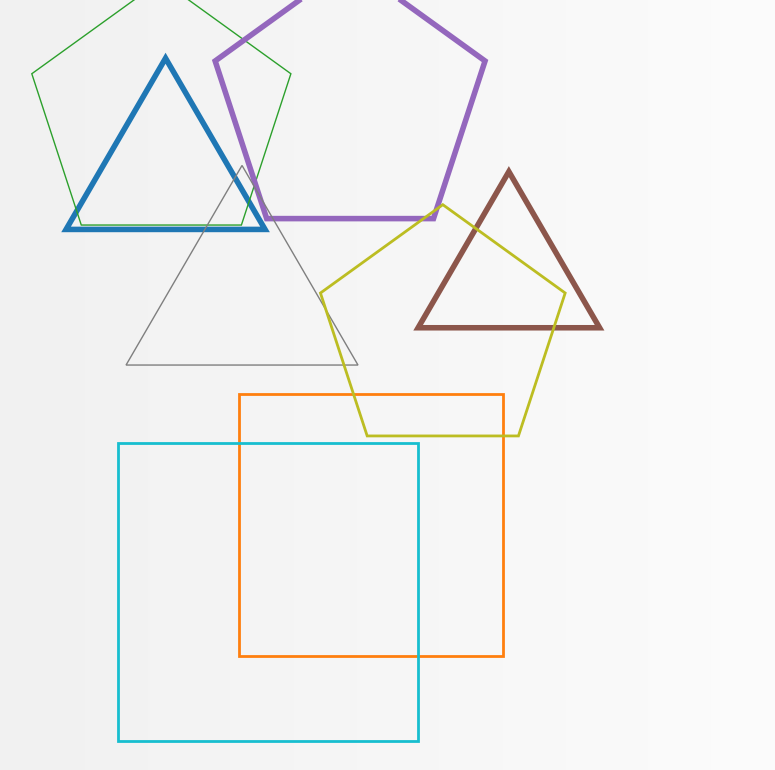[{"shape": "triangle", "thickness": 2, "radius": 0.74, "center": [0.214, 0.776]}, {"shape": "square", "thickness": 1, "radius": 0.85, "center": [0.479, 0.318]}, {"shape": "pentagon", "thickness": 0.5, "radius": 0.88, "center": [0.208, 0.85]}, {"shape": "pentagon", "thickness": 2, "radius": 0.92, "center": [0.452, 0.864]}, {"shape": "triangle", "thickness": 2, "radius": 0.68, "center": [0.657, 0.642]}, {"shape": "triangle", "thickness": 0.5, "radius": 0.86, "center": [0.312, 0.612]}, {"shape": "pentagon", "thickness": 1, "radius": 0.83, "center": [0.571, 0.568]}, {"shape": "square", "thickness": 1, "radius": 0.97, "center": [0.346, 0.231]}]